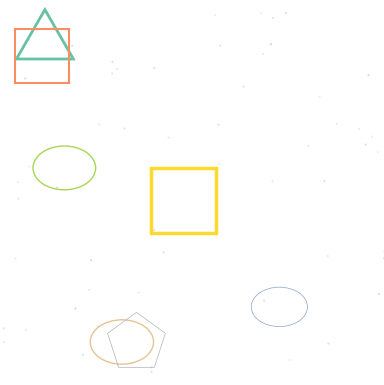[{"shape": "triangle", "thickness": 2, "radius": 0.43, "center": [0.117, 0.889]}, {"shape": "square", "thickness": 1.5, "radius": 0.35, "center": [0.109, 0.855]}, {"shape": "oval", "thickness": 0.5, "radius": 0.37, "center": [0.726, 0.203]}, {"shape": "oval", "thickness": 1, "radius": 0.41, "center": [0.167, 0.564]}, {"shape": "square", "thickness": 2.5, "radius": 0.43, "center": [0.477, 0.479]}, {"shape": "oval", "thickness": 1, "radius": 0.41, "center": [0.317, 0.112]}, {"shape": "pentagon", "thickness": 0.5, "radius": 0.39, "center": [0.354, 0.11]}]